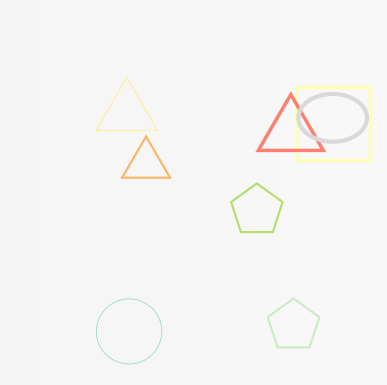[{"shape": "circle", "thickness": 0.5, "radius": 0.42, "center": [0.333, 0.139]}, {"shape": "square", "thickness": 2.5, "radius": 0.47, "center": [0.86, 0.679]}, {"shape": "triangle", "thickness": 2.5, "radius": 0.48, "center": [0.751, 0.658]}, {"shape": "triangle", "thickness": 1.5, "radius": 0.36, "center": [0.377, 0.574]}, {"shape": "pentagon", "thickness": 1.5, "radius": 0.35, "center": [0.663, 0.454]}, {"shape": "oval", "thickness": 3, "radius": 0.44, "center": [0.859, 0.694]}, {"shape": "pentagon", "thickness": 1.5, "radius": 0.35, "center": [0.758, 0.154]}, {"shape": "triangle", "thickness": 0.5, "radius": 0.46, "center": [0.327, 0.707]}]